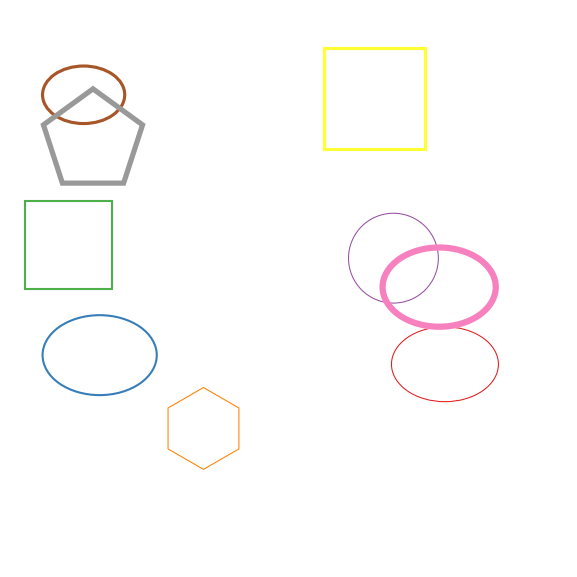[{"shape": "oval", "thickness": 0.5, "radius": 0.46, "center": [0.77, 0.368]}, {"shape": "oval", "thickness": 1, "radius": 0.49, "center": [0.173, 0.384]}, {"shape": "square", "thickness": 1, "radius": 0.38, "center": [0.119, 0.575]}, {"shape": "circle", "thickness": 0.5, "radius": 0.39, "center": [0.681, 0.552]}, {"shape": "hexagon", "thickness": 0.5, "radius": 0.35, "center": [0.352, 0.257]}, {"shape": "square", "thickness": 1.5, "radius": 0.44, "center": [0.648, 0.829]}, {"shape": "oval", "thickness": 1.5, "radius": 0.36, "center": [0.145, 0.835]}, {"shape": "oval", "thickness": 3, "radius": 0.49, "center": [0.76, 0.502]}, {"shape": "pentagon", "thickness": 2.5, "radius": 0.45, "center": [0.161, 0.755]}]